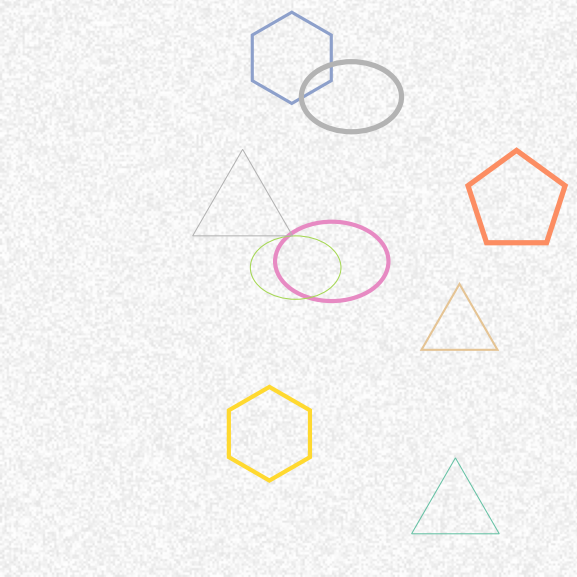[{"shape": "triangle", "thickness": 0.5, "radius": 0.44, "center": [0.789, 0.119]}, {"shape": "pentagon", "thickness": 2.5, "radius": 0.44, "center": [0.894, 0.65]}, {"shape": "hexagon", "thickness": 1.5, "radius": 0.39, "center": [0.505, 0.899]}, {"shape": "oval", "thickness": 2, "radius": 0.49, "center": [0.574, 0.547]}, {"shape": "oval", "thickness": 0.5, "radius": 0.39, "center": [0.512, 0.536]}, {"shape": "hexagon", "thickness": 2, "radius": 0.41, "center": [0.466, 0.248]}, {"shape": "triangle", "thickness": 1, "radius": 0.38, "center": [0.796, 0.431]}, {"shape": "triangle", "thickness": 0.5, "radius": 0.5, "center": [0.42, 0.641]}, {"shape": "oval", "thickness": 2.5, "radius": 0.43, "center": [0.609, 0.832]}]